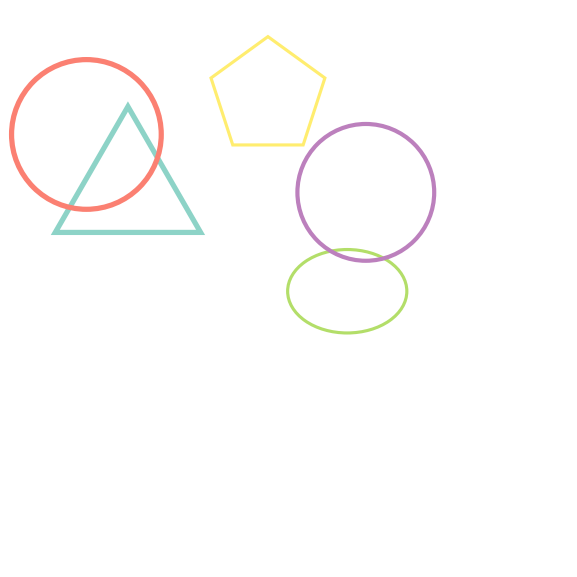[{"shape": "triangle", "thickness": 2.5, "radius": 0.73, "center": [0.222, 0.669]}, {"shape": "circle", "thickness": 2.5, "radius": 0.65, "center": [0.15, 0.766]}, {"shape": "oval", "thickness": 1.5, "radius": 0.52, "center": [0.601, 0.495]}, {"shape": "circle", "thickness": 2, "radius": 0.59, "center": [0.633, 0.666]}, {"shape": "pentagon", "thickness": 1.5, "radius": 0.52, "center": [0.464, 0.832]}]